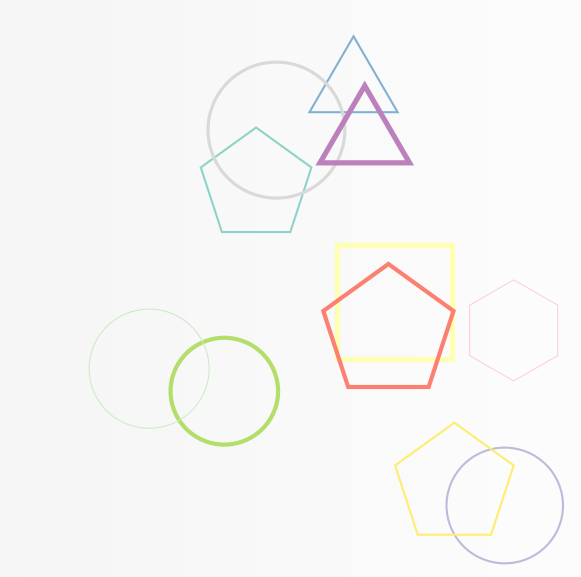[{"shape": "pentagon", "thickness": 1, "radius": 0.5, "center": [0.441, 0.678]}, {"shape": "square", "thickness": 2.5, "radius": 0.49, "center": [0.678, 0.476]}, {"shape": "circle", "thickness": 1, "radius": 0.5, "center": [0.868, 0.124]}, {"shape": "pentagon", "thickness": 2, "radius": 0.59, "center": [0.668, 0.424]}, {"shape": "triangle", "thickness": 1, "radius": 0.44, "center": [0.608, 0.849]}, {"shape": "circle", "thickness": 2, "radius": 0.46, "center": [0.386, 0.322]}, {"shape": "hexagon", "thickness": 0.5, "radius": 0.44, "center": [0.884, 0.427]}, {"shape": "circle", "thickness": 1.5, "radius": 0.59, "center": [0.476, 0.774]}, {"shape": "triangle", "thickness": 2.5, "radius": 0.44, "center": [0.628, 0.762]}, {"shape": "circle", "thickness": 0.5, "radius": 0.52, "center": [0.257, 0.361]}, {"shape": "pentagon", "thickness": 1, "radius": 0.54, "center": [0.782, 0.16]}]